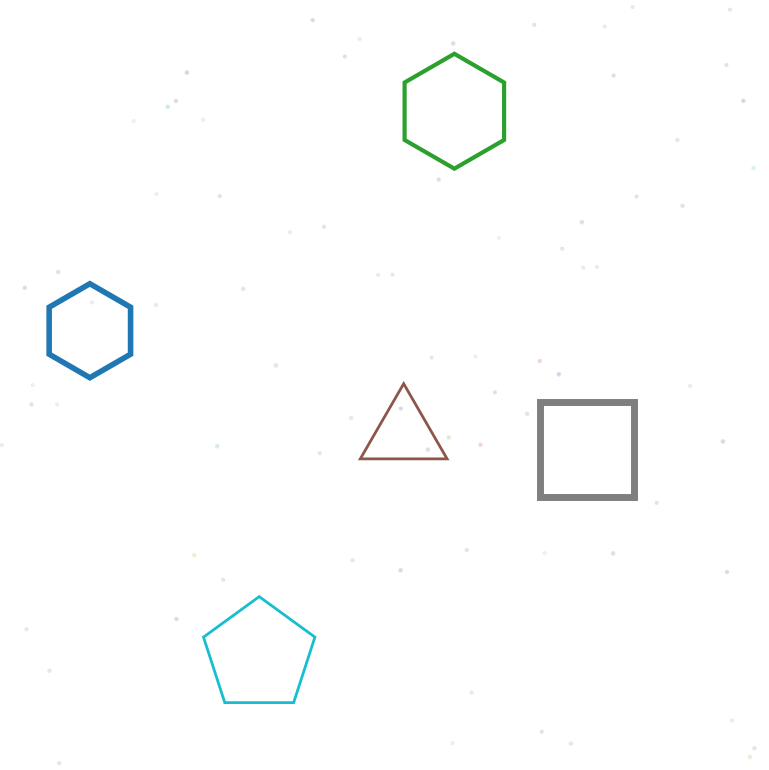[{"shape": "hexagon", "thickness": 2, "radius": 0.31, "center": [0.117, 0.571]}, {"shape": "hexagon", "thickness": 1.5, "radius": 0.37, "center": [0.59, 0.856]}, {"shape": "triangle", "thickness": 1, "radius": 0.33, "center": [0.524, 0.437]}, {"shape": "square", "thickness": 2.5, "radius": 0.31, "center": [0.763, 0.416]}, {"shape": "pentagon", "thickness": 1, "radius": 0.38, "center": [0.337, 0.149]}]